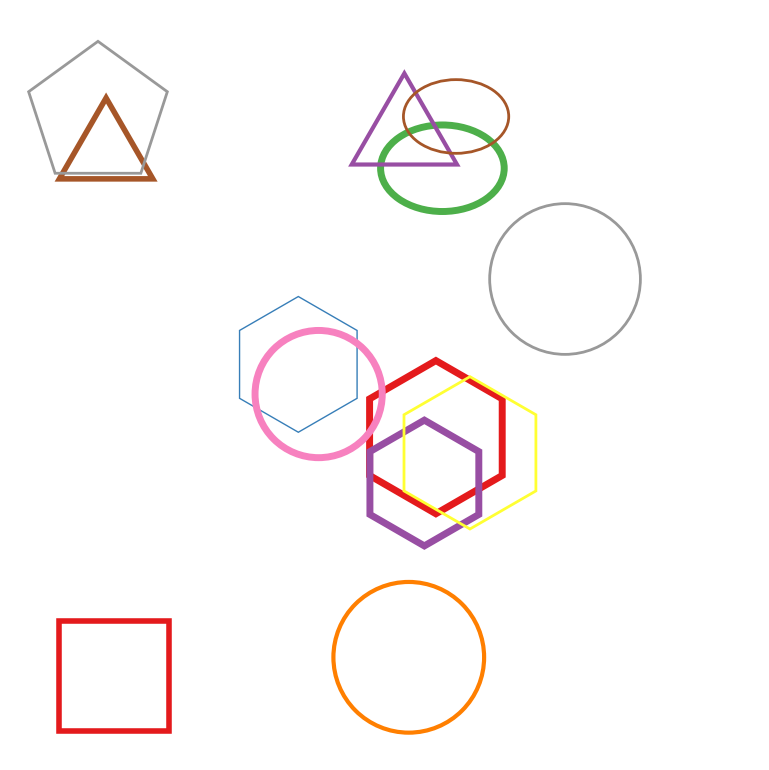[{"shape": "square", "thickness": 2, "radius": 0.36, "center": [0.148, 0.122]}, {"shape": "hexagon", "thickness": 2.5, "radius": 0.5, "center": [0.566, 0.432]}, {"shape": "hexagon", "thickness": 0.5, "radius": 0.44, "center": [0.387, 0.527]}, {"shape": "oval", "thickness": 2.5, "radius": 0.4, "center": [0.575, 0.782]}, {"shape": "triangle", "thickness": 1.5, "radius": 0.39, "center": [0.525, 0.826]}, {"shape": "hexagon", "thickness": 2.5, "radius": 0.41, "center": [0.551, 0.373]}, {"shape": "circle", "thickness": 1.5, "radius": 0.49, "center": [0.531, 0.146]}, {"shape": "hexagon", "thickness": 1, "radius": 0.49, "center": [0.61, 0.412]}, {"shape": "triangle", "thickness": 2, "radius": 0.35, "center": [0.138, 0.803]}, {"shape": "oval", "thickness": 1, "radius": 0.34, "center": [0.592, 0.849]}, {"shape": "circle", "thickness": 2.5, "radius": 0.41, "center": [0.414, 0.488]}, {"shape": "circle", "thickness": 1, "radius": 0.49, "center": [0.734, 0.638]}, {"shape": "pentagon", "thickness": 1, "radius": 0.47, "center": [0.127, 0.852]}]